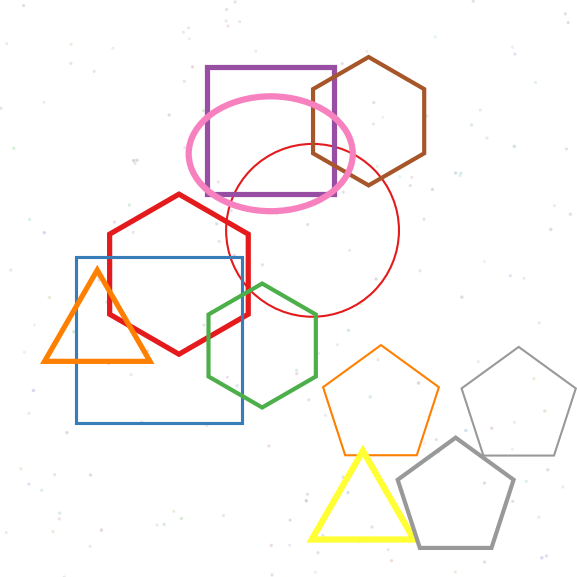[{"shape": "hexagon", "thickness": 2.5, "radius": 0.69, "center": [0.31, 0.524]}, {"shape": "circle", "thickness": 1, "radius": 0.75, "center": [0.541, 0.6]}, {"shape": "square", "thickness": 1.5, "radius": 0.72, "center": [0.275, 0.41]}, {"shape": "hexagon", "thickness": 2, "radius": 0.54, "center": [0.454, 0.401]}, {"shape": "square", "thickness": 2.5, "radius": 0.55, "center": [0.468, 0.773]}, {"shape": "pentagon", "thickness": 1, "radius": 0.53, "center": [0.66, 0.296]}, {"shape": "triangle", "thickness": 2.5, "radius": 0.53, "center": [0.168, 0.426]}, {"shape": "triangle", "thickness": 3, "radius": 0.51, "center": [0.628, 0.116]}, {"shape": "hexagon", "thickness": 2, "radius": 0.56, "center": [0.638, 0.789]}, {"shape": "oval", "thickness": 3, "radius": 0.71, "center": [0.469, 0.733]}, {"shape": "pentagon", "thickness": 2, "radius": 0.53, "center": [0.789, 0.136]}, {"shape": "pentagon", "thickness": 1, "radius": 0.52, "center": [0.898, 0.294]}]